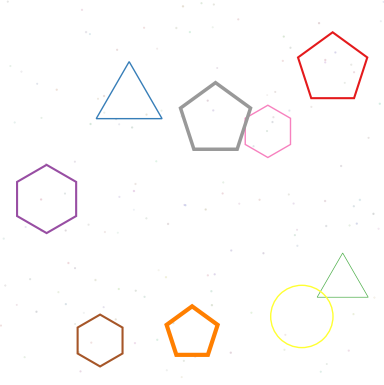[{"shape": "pentagon", "thickness": 1.5, "radius": 0.47, "center": [0.864, 0.822]}, {"shape": "triangle", "thickness": 1, "radius": 0.49, "center": [0.335, 0.741]}, {"shape": "triangle", "thickness": 0.5, "radius": 0.38, "center": [0.89, 0.266]}, {"shape": "hexagon", "thickness": 1.5, "radius": 0.44, "center": [0.121, 0.483]}, {"shape": "pentagon", "thickness": 3, "radius": 0.35, "center": [0.499, 0.135]}, {"shape": "circle", "thickness": 1, "radius": 0.4, "center": [0.784, 0.178]}, {"shape": "hexagon", "thickness": 1.5, "radius": 0.34, "center": [0.26, 0.116]}, {"shape": "hexagon", "thickness": 1, "radius": 0.34, "center": [0.696, 0.659]}, {"shape": "pentagon", "thickness": 2.5, "radius": 0.48, "center": [0.56, 0.69]}]